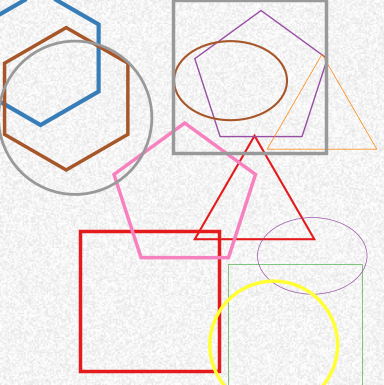[{"shape": "square", "thickness": 2.5, "radius": 0.91, "center": [0.389, 0.219]}, {"shape": "triangle", "thickness": 1.5, "radius": 0.9, "center": [0.661, 0.468]}, {"shape": "hexagon", "thickness": 3, "radius": 0.87, "center": [0.105, 0.849]}, {"shape": "square", "thickness": 0.5, "radius": 0.87, "center": [0.766, 0.141]}, {"shape": "pentagon", "thickness": 1, "radius": 0.9, "center": [0.678, 0.792]}, {"shape": "oval", "thickness": 0.5, "radius": 0.71, "center": [0.811, 0.335]}, {"shape": "triangle", "thickness": 0.5, "radius": 0.82, "center": [0.836, 0.695]}, {"shape": "circle", "thickness": 2.5, "radius": 0.83, "center": [0.711, 0.104]}, {"shape": "oval", "thickness": 1.5, "radius": 0.73, "center": [0.599, 0.79]}, {"shape": "hexagon", "thickness": 2.5, "radius": 0.92, "center": [0.172, 0.743]}, {"shape": "pentagon", "thickness": 2.5, "radius": 0.97, "center": [0.48, 0.487]}, {"shape": "square", "thickness": 2.5, "radius": 0.99, "center": [0.647, 0.802]}, {"shape": "circle", "thickness": 2, "radius": 1.0, "center": [0.195, 0.694]}]